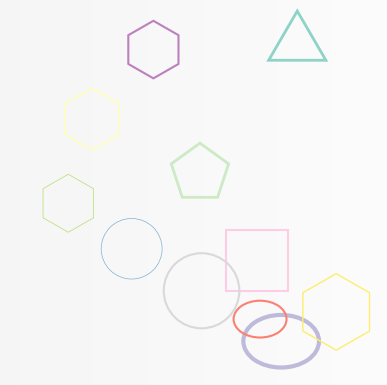[{"shape": "triangle", "thickness": 2, "radius": 0.43, "center": [0.767, 0.886]}, {"shape": "hexagon", "thickness": 1, "radius": 0.4, "center": [0.238, 0.691]}, {"shape": "oval", "thickness": 3, "radius": 0.49, "center": [0.726, 0.114]}, {"shape": "oval", "thickness": 1.5, "radius": 0.34, "center": [0.671, 0.171]}, {"shape": "circle", "thickness": 0.5, "radius": 0.39, "center": [0.34, 0.354]}, {"shape": "hexagon", "thickness": 0.5, "radius": 0.38, "center": [0.176, 0.472]}, {"shape": "square", "thickness": 1.5, "radius": 0.4, "center": [0.662, 0.323]}, {"shape": "circle", "thickness": 1.5, "radius": 0.49, "center": [0.52, 0.245]}, {"shape": "hexagon", "thickness": 1.5, "radius": 0.37, "center": [0.396, 0.871]}, {"shape": "pentagon", "thickness": 2, "radius": 0.39, "center": [0.516, 0.55]}, {"shape": "hexagon", "thickness": 1, "radius": 0.5, "center": [0.868, 0.19]}]